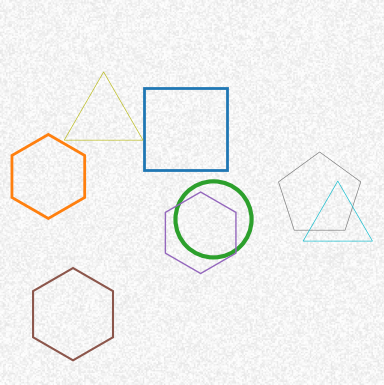[{"shape": "square", "thickness": 2, "radius": 0.54, "center": [0.482, 0.665]}, {"shape": "hexagon", "thickness": 2, "radius": 0.55, "center": [0.125, 0.542]}, {"shape": "circle", "thickness": 3, "radius": 0.49, "center": [0.555, 0.43]}, {"shape": "hexagon", "thickness": 1, "radius": 0.53, "center": [0.521, 0.395]}, {"shape": "hexagon", "thickness": 1.5, "radius": 0.6, "center": [0.19, 0.184]}, {"shape": "pentagon", "thickness": 0.5, "radius": 0.56, "center": [0.83, 0.493]}, {"shape": "triangle", "thickness": 0.5, "radius": 0.59, "center": [0.269, 0.695]}, {"shape": "triangle", "thickness": 0.5, "radius": 0.52, "center": [0.877, 0.426]}]